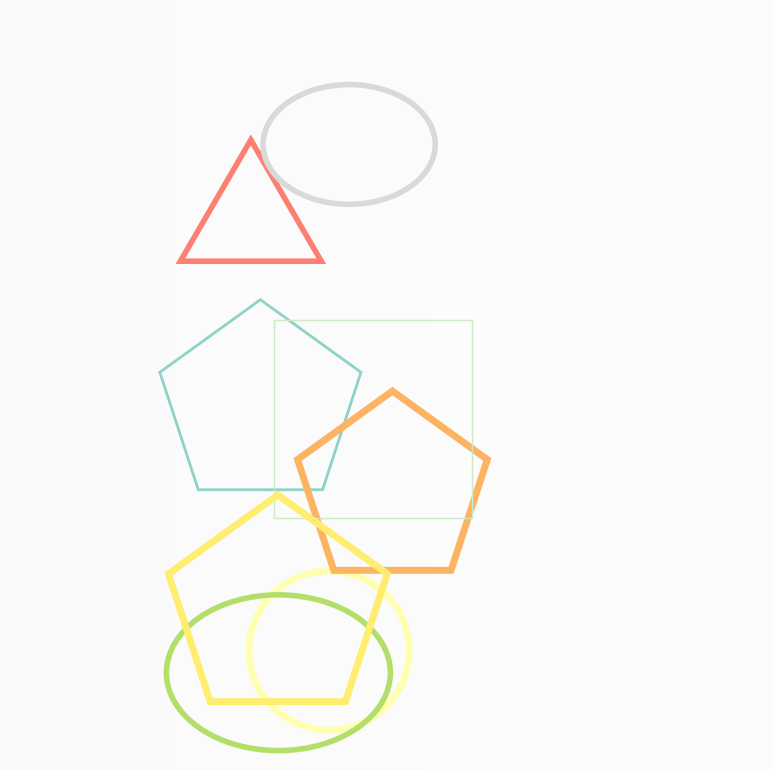[{"shape": "pentagon", "thickness": 1, "radius": 0.68, "center": [0.336, 0.474]}, {"shape": "circle", "thickness": 2.5, "radius": 0.52, "center": [0.425, 0.155]}, {"shape": "triangle", "thickness": 2, "radius": 0.52, "center": [0.324, 0.713]}, {"shape": "pentagon", "thickness": 2.5, "radius": 0.64, "center": [0.506, 0.363]}, {"shape": "oval", "thickness": 2, "radius": 0.72, "center": [0.359, 0.126]}, {"shape": "oval", "thickness": 2, "radius": 0.56, "center": [0.45, 0.812]}, {"shape": "square", "thickness": 0.5, "radius": 0.64, "center": [0.481, 0.456]}, {"shape": "pentagon", "thickness": 2.5, "radius": 0.74, "center": [0.359, 0.209]}]